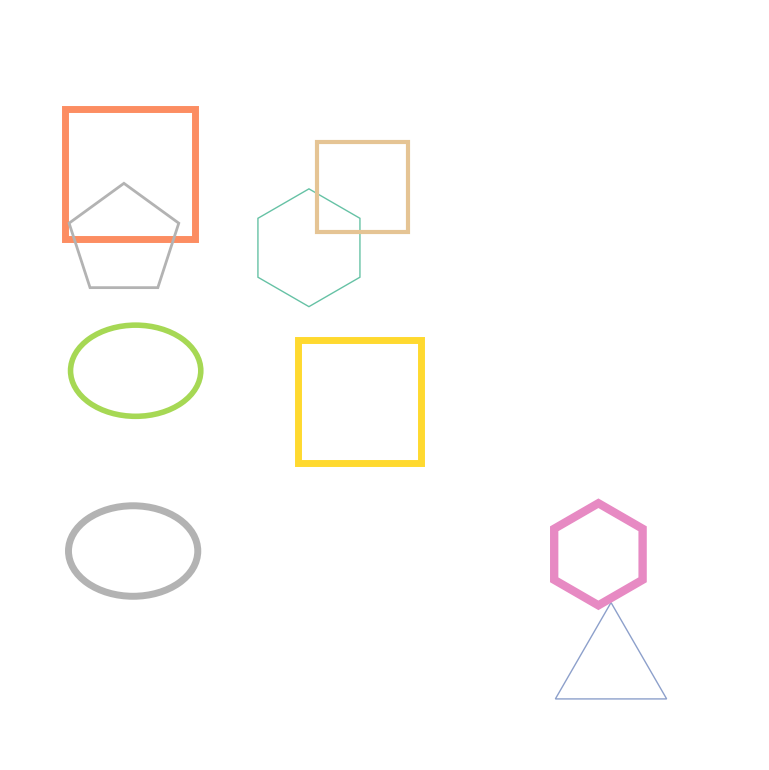[{"shape": "hexagon", "thickness": 0.5, "radius": 0.38, "center": [0.401, 0.678]}, {"shape": "square", "thickness": 2.5, "radius": 0.42, "center": [0.168, 0.773]}, {"shape": "triangle", "thickness": 0.5, "radius": 0.42, "center": [0.794, 0.134]}, {"shape": "hexagon", "thickness": 3, "radius": 0.33, "center": [0.777, 0.28]}, {"shape": "oval", "thickness": 2, "radius": 0.42, "center": [0.176, 0.519]}, {"shape": "square", "thickness": 2.5, "radius": 0.4, "center": [0.467, 0.479]}, {"shape": "square", "thickness": 1.5, "radius": 0.29, "center": [0.471, 0.757]}, {"shape": "pentagon", "thickness": 1, "radius": 0.37, "center": [0.161, 0.687]}, {"shape": "oval", "thickness": 2.5, "radius": 0.42, "center": [0.173, 0.284]}]